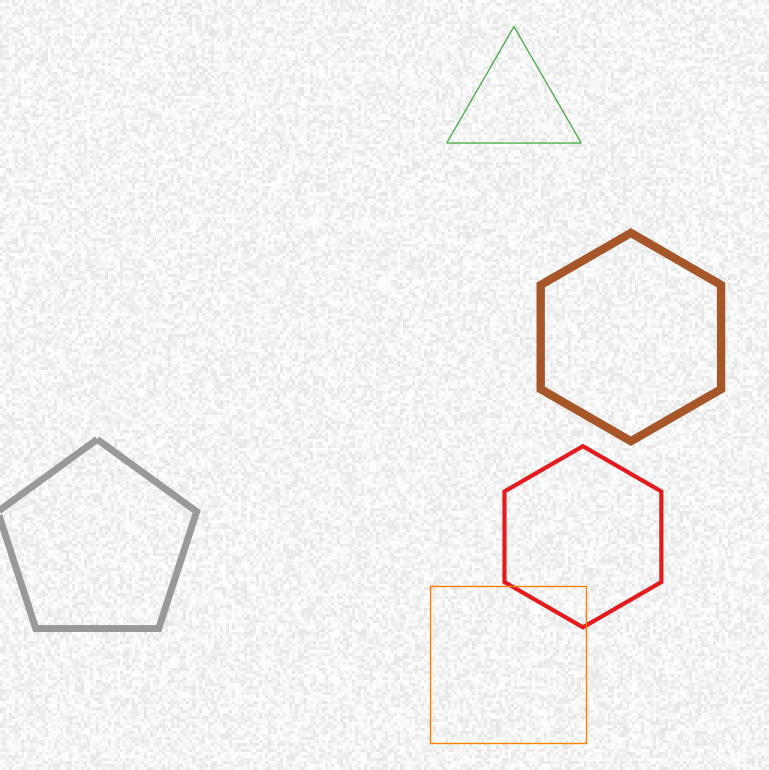[{"shape": "hexagon", "thickness": 1.5, "radius": 0.59, "center": [0.757, 0.303]}, {"shape": "triangle", "thickness": 0.5, "radius": 0.5, "center": [0.668, 0.865]}, {"shape": "square", "thickness": 0.5, "radius": 0.51, "center": [0.66, 0.137]}, {"shape": "hexagon", "thickness": 3, "radius": 0.68, "center": [0.819, 0.562]}, {"shape": "pentagon", "thickness": 2.5, "radius": 0.68, "center": [0.126, 0.294]}]